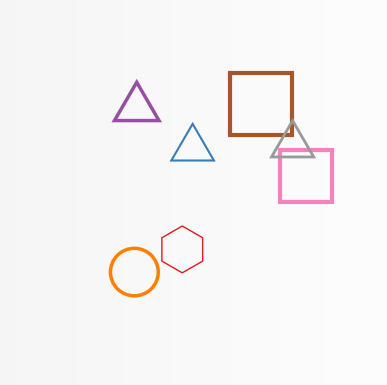[{"shape": "hexagon", "thickness": 1, "radius": 0.3, "center": [0.47, 0.352]}, {"shape": "triangle", "thickness": 1.5, "radius": 0.32, "center": [0.497, 0.615]}, {"shape": "triangle", "thickness": 2.5, "radius": 0.33, "center": [0.353, 0.72]}, {"shape": "circle", "thickness": 2.5, "radius": 0.31, "center": [0.347, 0.293]}, {"shape": "square", "thickness": 3, "radius": 0.4, "center": [0.674, 0.729]}, {"shape": "square", "thickness": 3, "radius": 0.34, "center": [0.79, 0.544]}, {"shape": "triangle", "thickness": 2, "radius": 0.31, "center": [0.755, 0.624]}]